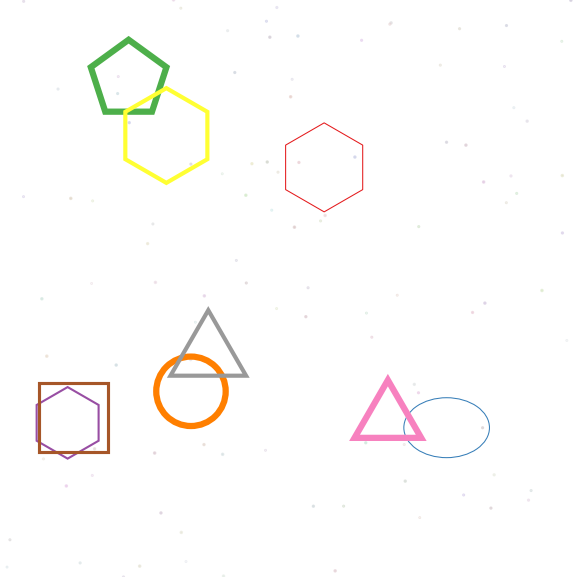[{"shape": "hexagon", "thickness": 0.5, "radius": 0.39, "center": [0.561, 0.709]}, {"shape": "oval", "thickness": 0.5, "radius": 0.37, "center": [0.773, 0.259]}, {"shape": "pentagon", "thickness": 3, "radius": 0.34, "center": [0.223, 0.861]}, {"shape": "hexagon", "thickness": 1, "radius": 0.31, "center": [0.117, 0.267]}, {"shape": "circle", "thickness": 3, "radius": 0.3, "center": [0.331, 0.322]}, {"shape": "hexagon", "thickness": 2, "radius": 0.41, "center": [0.288, 0.764]}, {"shape": "square", "thickness": 1.5, "radius": 0.3, "center": [0.128, 0.276]}, {"shape": "triangle", "thickness": 3, "radius": 0.33, "center": [0.672, 0.274]}, {"shape": "triangle", "thickness": 2, "radius": 0.38, "center": [0.361, 0.386]}]